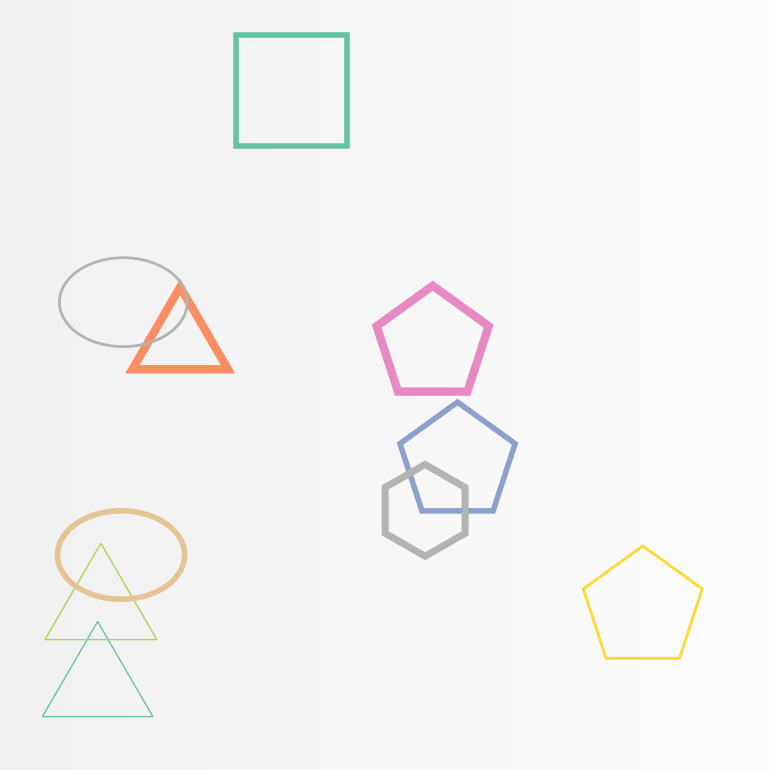[{"shape": "square", "thickness": 2, "radius": 0.36, "center": [0.376, 0.882]}, {"shape": "triangle", "thickness": 0.5, "radius": 0.41, "center": [0.126, 0.111]}, {"shape": "triangle", "thickness": 3, "radius": 0.36, "center": [0.232, 0.556]}, {"shape": "pentagon", "thickness": 2, "radius": 0.39, "center": [0.59, 0.4]}, {"shape": "pentagon", "thickness": 3, "radius": 0.38, "center": [0.558, 0.553]}, {"shape": "triangle", "thickness": 0.5, "radius": 0.42, "center": [0.13, 0.211]}, {"shape": "pentagon", "thickness": 1, "radius": 0.4, "center": [0.829, 0.21]}, {"shape": "oval", "thickness": 2, "radius": 0.41, "center": [0.156, 0.279]}, {"shape": "hexagon", "thickness": 2.5, "radius": 0.3, "center": [0.549, 0.337]}, {"shape": "oval", "thickness": 1, "radius": 0.41, "center": [0.159, 0.608]}]